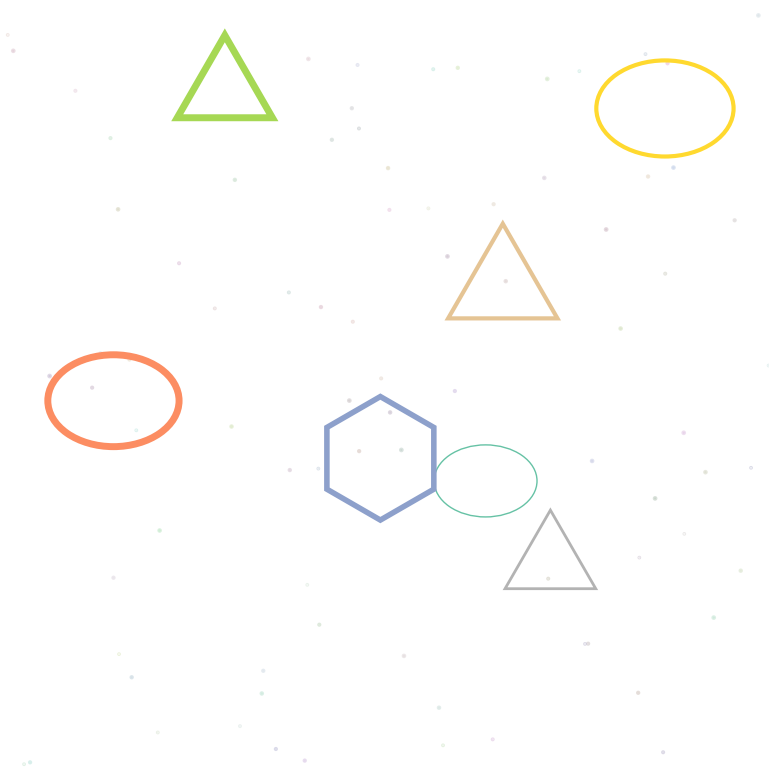[{"shape": "oval", "thickness": 0.5, "radius": 0.33, "center": [0.631, 0.375]}, {"shape": "oval", "thickness": 2.5, "radius": 0.43, "center": [0.147, 0.48]}, {"shape": "hexagon", "thickness": 2, "radius": 0.4, "center": [0.494, 0.405]}, {"shape": "triangle", "thickness": 2.5, "radius": 0.36, "center": [0.292, 0.883]}, {"shape": "oval", "thickness": 1.5, "radius": 0.45, "center": [0.864, 0.859]}, {"shape": "triangle", "thickness": 1.5, "radius": 0.41, "center": [0.653, 0.628]}, {"shape": "triangle", "thickness": 1, "radius": 0.34, "center": [0.715, 0.269]}]